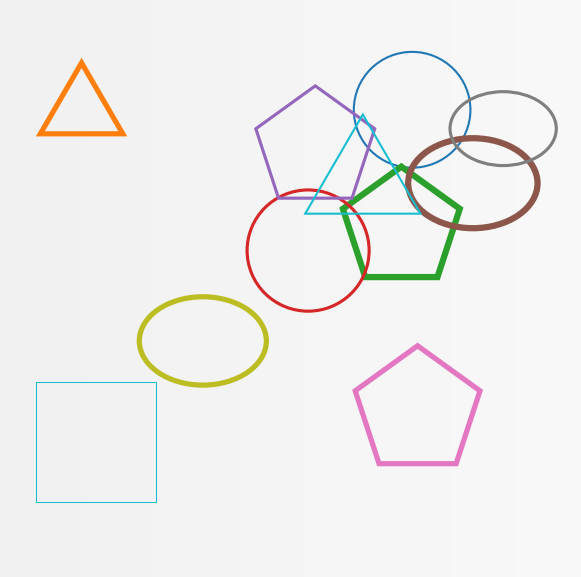[{"shape": "circle", "thickness": 1, "radius": 0.5, "center": [0.709, 0.809]}, {"shape": "triangle", "thickness": 2.5, "radius": 0.41, "center": [0.14, 0.808]}, {"shape": "pentagon", "thickness": 3, "radius": 0.53, "center": [0.69, 0.605]}, {"shape": "circle", "thickness": 1.5, "radius": 0.52, "center": [0.53, 0.565]}, {"shape": "pentagon", "thickness": 1.5, "radius": 0.54, "center": [0.542, 0.743]}, {"shape": "oval", "thickness": 3, "radius": 0.56, "center": [0.814, 0.682]}, {"shape": "pentagon", "thickness": 2.5, "radius": 0.56, "center": [0.718, 0.288]}, {"shape": "oval", "thickness": 1.5, "radius": 0.46, "center": [0.866, 0.776]}, {"shape": "oval", "thickness": 2.5, "radius": 0.55, "center": [0.349, 0.409]}, {"shape": "triangle", "thickness": 1, "radius": 0.57, "center": [0.624, 0.686]}, {"shape": "square", "thickness": 0.5, "radius": 0.52, "center": [0.165, 0.234]}]